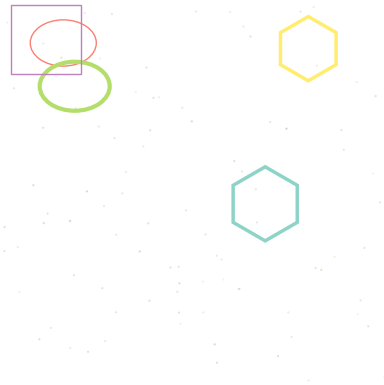[{"shape": "hexagon", "thickness": 2.5, "radius": 0.48, "center": [0.689, 0.471]}, {"shape": "oval", "thickness": 1, "radius": 0.43, "center": [0.164, 0.888]}, {"shape": "oval", "thickness": 3, "radius": 0.45, "center": [0.194, 0.776]}, {"shape": "square", "thickness": 1, "radius": 0.45, "center": [0.12, 0.898]}, {"shape": "hexagon", "thickness": 2.5, "radius": 0.42, "center": [0.801, 0.874]}]